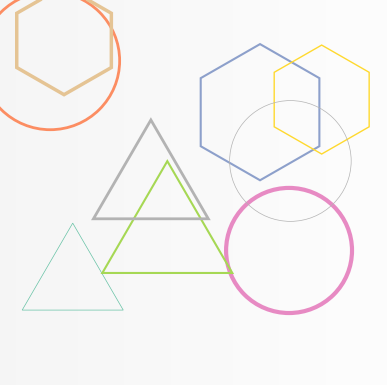[{"shape": "triangle", "thickness": 0.5, "radius": 0.75, "center": [0.188, 0.27]}, {"shape": "circle", "thickness": 2, "radius": 0.9, "center": [0.13, 0.842]}, {"shape": "hexagon", "thickness": 1.5, "radius": 0.88, "center": [0.671, 0.709]}, {"shape": "circle", "thickness": 3, "radius": 0.81, "center": [0.746, 0.349]}, {"shape": "triangle", "thickness": 1.5, "radius": 0.97, "center": [0.432, 0.388]}, {"shape": "hexagon", "thickness": 1, "radius": 0.71, "center": [0.83, 0.741]}, {"shape": "hexagon", "thickness": 2.5, "radius": 0.7, "center": [0.165, 0.895]}, {"shape": "triangle", "thickness": 2, "radius": 0.86, "center": [0.389, 0.517]}, {"shape": "circle", "thickness": 0.5, "radius": 0.78, "center": [0.749, 0.582]}]